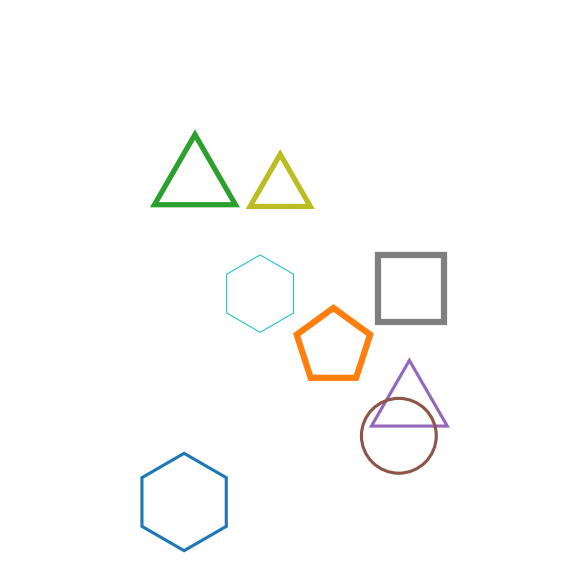[{"shape": "hexagon", "thickness": 1.5, "radius": 0.42, "center": [0.319, 0.13]}, {"shape": "pentagon", "thickness": 3, "radius": 0.33, "center": [0.577, 0.399]}, {"shape": "triangle", "thickness": 2.5, "radius": 0.4, "center": [0.338, 0.685]}, {"shape": "triangle", "thickness": 1.5, "radius": 0.38, "center": [0.709, 0.299]}, {"shape": "circle", "thickness": 1.5, "radius": 0.32, "center": [0.691, 0.245]}, {"shape": "square", "thickness": 3, "radius": 0.29, "center": [0.712, 0.5]}, {"shape": "triangle", "thickness": 2.5, "radius": 0.3, "center": [0.485, 0.672]}, {"shape": "hexagon", "thickness": 0.5, "radius": 0.33, "center": [0.45, 0.491]}]